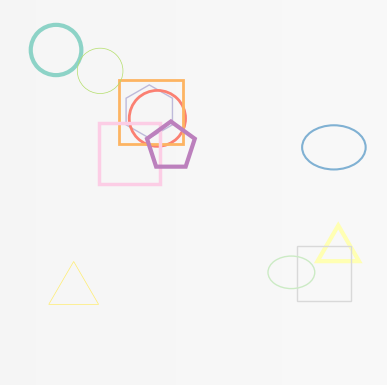[{"shape": "circle", "thickness": 3, "radius": 0.33, "center": [0.145, 0.87]}, {"shape": "triangle", "thickness": 3, "radius": 0.31, "center": [0.873, 0.353]}, {"shape": "hexagon", "thickness": 1, "radius": 0.35, "center": [0.385, 0.71]}, {"shape": "circle", "thickness": 2, "radius": 0.36, "center": [0.406, 0.693]}, {"shape": "oval", "thickness": 1.5, "radius": 0.41, "center": [0.862, 0.617]}, {"shape": "square", "thickness": 2, "radius": 0.41, "center": [0.39, 0.709]}, {"shape": "circle", "thickness": 0.5, "radius": 0.29, "center": [0.258, 0.816]}, {"shape": "square", "thickness": 2.5, "radius": 0.39, "center": [0.334, 0.601]}, {"shape": "square", "thickness": 1, "radius": 0.35, "center": [0.836, 0.29]}, {"shape": "pentagon", "thickness": 3, "radius": 0.32, "center": [0.441, 0.62]}, {"shape": "oval", "thickness": 1, "radius": 0.3, "center": [0.752, 0.293]}, {"shape": "triangle", "thickness": 0.5, "radius": 0.37, "center": [0.19, 0.247]}]